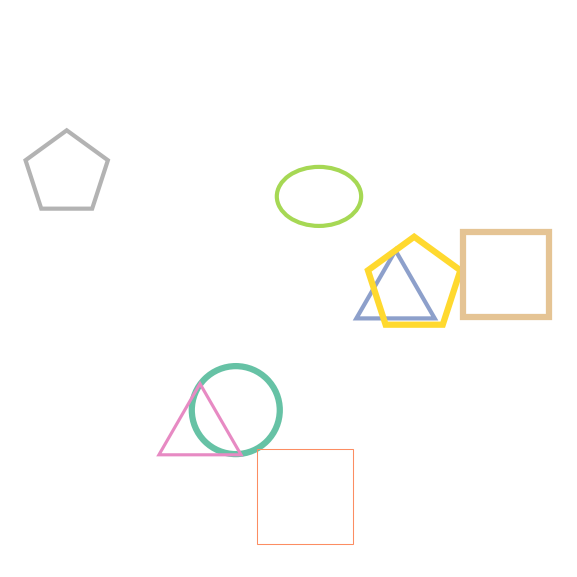[{"shape": "circle", "thickness": 3, "radius": 0.38, "center": [0.408, 0.289]}, {"shape": "square", "thickness": 0.5, "radius": 0.41, "center": [0.528, 0.139]}, {"shape": "triangle", "thickness": 2, "radius": 0.39, "center": [0.685, 0.487]}, {"shape": "triangle", "thickness": 1.5, "radius": 0.41, "center": [0.346, 0.253]}, {"shape": "oval", "thickness": 2, "radius": 0.37, "center": [0.552, 0.659]}, {"shape": "pentagon", "thickness": 3, "radius": 0.42, "center": [0.717, 0.505]}, {"shape": "square", "thickness": 3, "radius": 0.37, "center": [0.877, 0.524]}, {"shape": "pentagon", "thickness": 2, "radius": 0.37, "center": [0.116, 0.698]}]